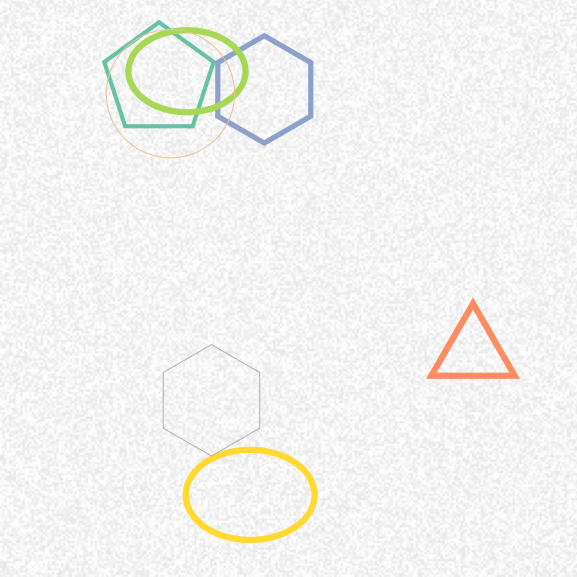[{"shape": "pentagon", "thickness": 2, "radius": 0.5, "center": [0.275, 0.861]}, {"shape": "triangle", "thickness": 3, "radius": 0.42, "center": [0.819, 0.39]}, {"shape": "hexagon", "thickness": 2.5, "radius": 0.46, "center": [0.458, 0.844]}, {"shape": "oval", "thickness": 3, "radius": 0.51, "center": [0.324, 0.876]}, {"shape": "oval", "thickness": 3, "radius": 0.56, "center": [0.433, 0.142]}, {"shape": "circle", "thickness": 0.5, "radius": 0.56, "center": [0.295, 0.837]}, {"shape": "hexagon", "thickness": 0.5, "radius": 0.48, "center": [0.366, 0.306]}]